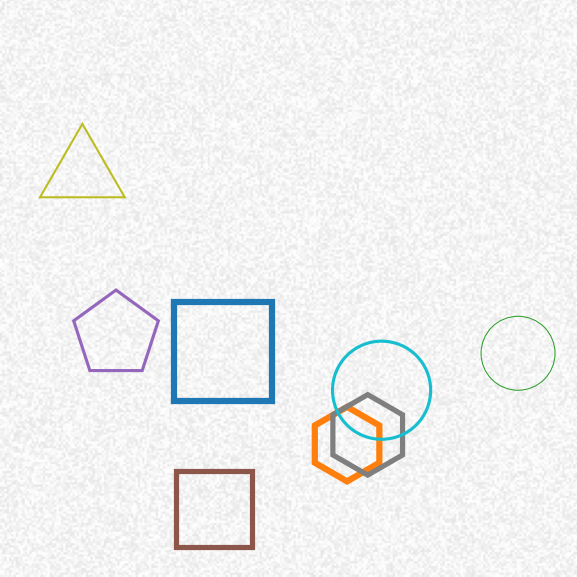[{"shape": "square", "thickness": 3, "radius": 0.43, "center": [0.386, 0.391]}, {"shape": "hexagon", "thickness": 3, "radius": 0.32, "center": [0.601, 0.23]}, {"shape": "circle", "thickness": 0.5, "radius": 0.32, "center": [0.897, 0.387]}, {"shape": "pentagon", "thickness": 1.5, "radius": 0.39, "center": [0.201, 0.42]}, {"shape": "square", "thickness": 2.5, "radius": 0.33, "center": [0.37, 0.118]}, {"shape": "hexagon", "thickness": 2.5, "radius": 0.35, "center": [0.637, 0.246]}, {"shape": "triangle", "thickness": 1, "radius": 0.42, "center": [0.143, 0.7]}, {"shape": "circle", "thickness": 1.5, "radius": 0.42, "center": [0.661, 0.323]}]